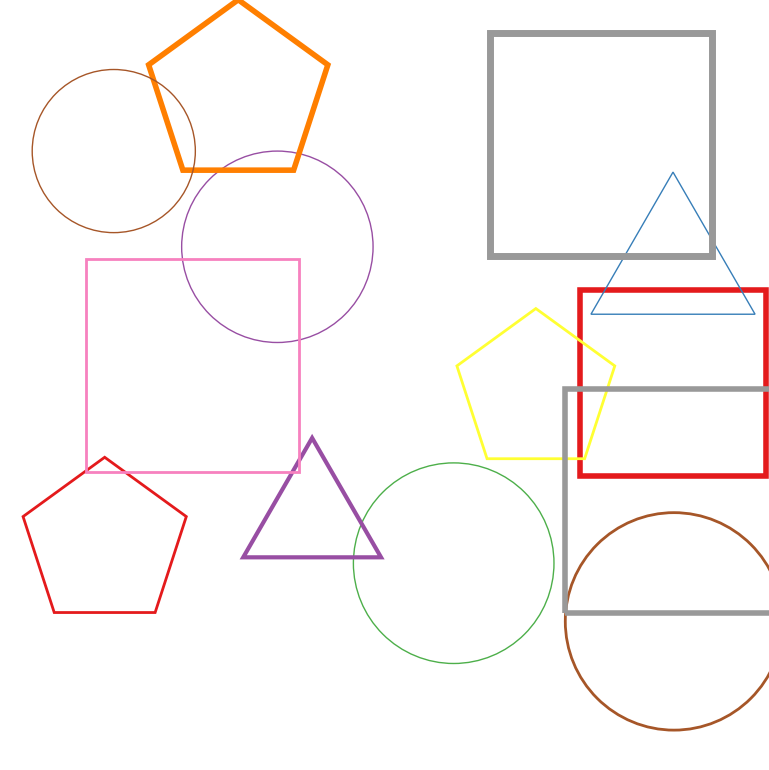[{"shape": "square", "thickness": 2, "radius": 0.61, "center": [0.874, 0.503]}, {"shape": "pentagon", "thickness": 1, "radius": 0.56, "center": [0.136, 0.295]}, {"shape": "triangle", "thickness": 0.5, "radius": 0.62, "center": [0.874, 0.653]}, {"shape": "circle", "thickness": 0.5, "radius": 0.65, "center": [0.589, 0.269]}, {"shape": "circle", "thickness": 0.5, "radius": 0.62, "center": [0.36, 0.679]}, {"shape": "triangle", "thickness": 1.5, "radius": 0.52, "center": [0.405, 0.328]}, {"shape": "pentagon", "thickness": 2, "radius": 0.61, "center": [0.309, 0.878]}, {"shape": "pentagon", "thickness": 1, "radius": 0.54, "center": [0.696, 0.491]}, {"shape": "circle", "thickness": 0.5, "radius": 0.53, "center": [0.148, 0.804]}, {"shape": "circle", "thickness": 1, "radius": 0.71, "center": [0.875, 0.193]}, {"shape": "square", "thickness": 1, "radius": 0.69, "center": [0.249, 0.525]}, {"shape": "square", "thickness": 2, "radius": 0.73, "center": [0.88, 0.349]}, {"shape": "square", "thickness": 2.5, "radius": 0.72, "center": [0.78, 0.812]}]